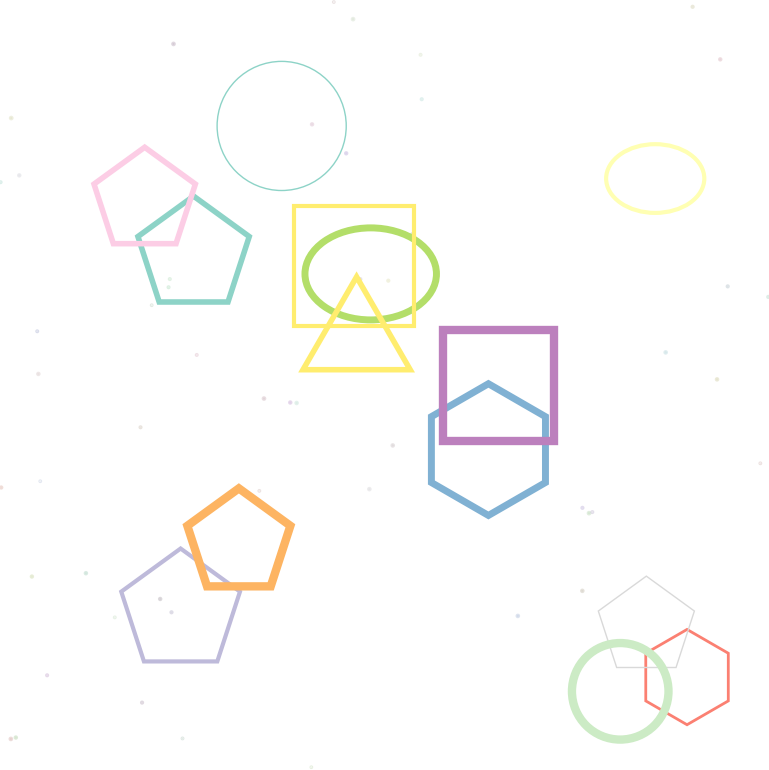[{"shape": "pentagon", "thickness": 2, "radius": 0.38, "center": [0.251, 0.669]}, {"shape": "circle", "thickness": 0.5, "radius": 0.42, "center": [0.366, 0.836]}, {"shape": "oval", "thickness": 1.5, "radius": 0.32, "center": [0.851, 0.768]}, {"shape": "pentagon", "thickness": 1.5, "radius": 0.41, "center": [0.235, 0.207]}, {"shape": "hexagon", "thickness": 1, "radius": 0.31, "center": [0.892, 0.121]}, {"shape": "hexagon", "thickness": 2.5, "radius": 0.43, "center": [0.634, 0.416]}, {"shape": "pentagon", "thickness": 3, "radius": 0.35, "center": [0.31, 0.295]}, {"shape": "oval", "thickness": 2.5, "radius": 0.43, "center": [0.481, 0.644]}, {"shape": "pentagon", "thickness": 2, "radius": 0.35, "center": [0.188, 0.74]}, {"shape": "pentagon", "thickness": 0.5, "radius": 0.33, "center": [0.839, 0.186]}, {"shape": "square", "thickness": 3, "radius": 0.36, "center": [0.647, 0.5]}, {"shape": "circle", "thickness": 3, "radius": 0.31, "center": [0.805, 0.102]}, {"shape": "triangle", "thickness": 2, "radius": 0.4, "center": [0.463, 0.56]}, {"shape": "square", "thickness": 1.5, "radius": 0.39, "center": [0.46, 0.655]}]